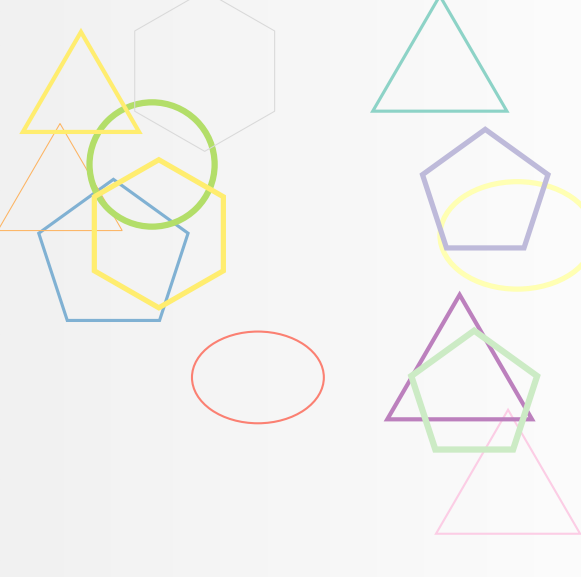[{"shape": "triangle", "thickness": 1.5, "radius": 0.67, "center": [0.757, 0.873]}, {"shape": "oval", "thickness": 2.5, "radius": 0.66, "center": [0.89, 0.592]}, {"shape": "pentagon", "thickness": 2.5, "radius": 0.57, "center": [0.835, 0.662]}, {"shape": "oval", "thickness": 1, "radius": 0.57, "center": [0.444, 0.346]}, {"shape": "pentagon", "thickness": 1.5, "radius": 0.68, "center": [0.195, 0.554]}, {"shape": "triangle", "thickness": 0.5, "radius": 0.62, "center": [0.103, 0.662]}, {"shape": "circle", "thickness": 3, "radius": 0.54, "center": [0.262, 0.714]}, {"shape": "triangle", "thickness": 1, "radius": 0.72, "center": [0.874, 0.146]}, {"shape": "hexagon", "thickness": 0.5, "radius": 0.69, "center": [0.352, 0.876]}, {"shape": "triangle", "thickness": 2, "radius": 0.72, "center": [0.791, 0.345]}, {"shape": "pentagon", "thickness": 3, "radius": 0.57, "center": [0.816, 0.313]}, {"shape": "triangle", "thickness": 2, "radius": 0.58, "center": [0.139, 0.828]}, {"shape": "hexagon", "thickness": 2.5, "radius": 0.64, "center": [0.273, 0.594]}]